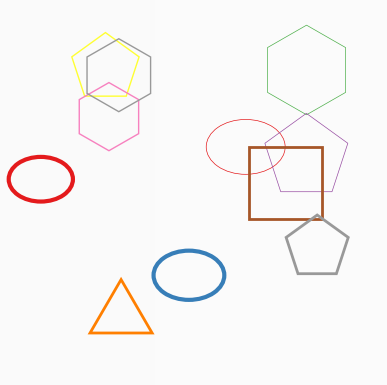[{"shape": "oval", "thickness": 0.5, "radius": 0.51, "center": [0.634, 0.618]}, {"shape": "oval", "thickness": 3, "radius": 0.41, "center": [0.105, 0.534]}, {"shape": "oval", "thickness": 3, "radius": 0.46, "center": [0.488, 0.285]}, {"shape": "hexagon", "thickness": 0.5, "radius": 0.58, "center": [0.791, 0.818]}, {"shape": "pentagon", "thickness": 0.5, "radius": 0.56, "center": [0.791, 0.593]}, {"shape": "triangle", "thickness": 2, "radius": 0.46, "center": [0.312, 0.181]}, {"shape": "pentagon", "thickness": 1, "radius": 0.46, "center": [0.272, 0.824]}, {"shape": "square", "thickness": 2, "radius": 0.47, "center": [0.737, 0.525]}, {"shape": "hexagon", "thickness": 1, "radius": 0.44, "center": [0.281, 0.697]}, {"shape": "pentagon", "thickness": 2, "radius": 0.42, "center": [0.819, 0.357]}, {"shape": "hexagon", "thickness": 1, "radius": 0.47, "center": [0.307, 0.805]}]